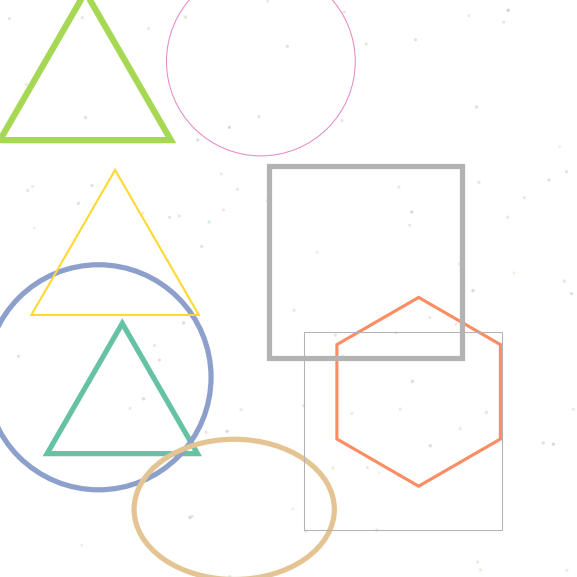[{"shape": "triangle", "thickness": 2.5, "radius": 0.75, "center": [0.212, 0.289]}, {"shape": "hexagon", "thickness": 1.5, "radius": 0.82, "center": [0.725, 0.321]}, {"shape": "circle", "thickness": 2.5, "radius": 0.97, "center": [0.171, 0.346]}, {"shape": "circle", "thickness": 0.5, "radius": 0.82, "center": [0.452, 0.893]}, {"shape": "triangle", "thickness": 3, "radius": 0.85, "center": [0.148, 0.842]}, {"shape": "triangle", "thickness": 1, "radius": 0.84, "center": [0.199, 0.537]}, {"shape": "oval", "thickness": 2.5, "radius": 0.87, "center": [0.406, 0.117]}, {"shape": "square", "thickness": 2.5, "radius": 0.83, "center": [0.633, 0.546]}, {"shape": "square", "thickness": 0.5, "radius": 0.86, "center": [0.697, 0.253]}]